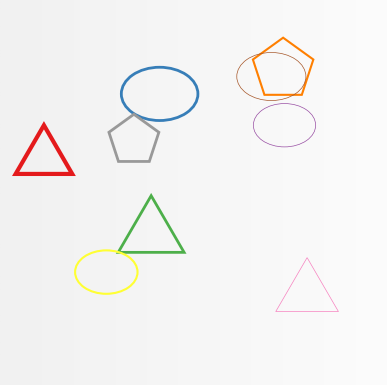[{"shape": "triangle", "thickness": 3, "radius": 0.42, "center": [0.113, 0.59]}, {"shape": "oval", "thickness": 2, "radius": 0.49, "center": [0.412, 0.756]}, {"shape": "triangle", "thickness": 2, "radius": 0.49, "center": [0.39, 0.394]}, {"shape": "oval", "thickness": 0.5, "radius": 0.4, "center": [0.734, 0.675]}, {"shape": "pentagon", "thickness": 1.5, "radius": 0.41, "center": [0.731, 0.82]}, {"shape": "oval", "thickness": 1.5, "radius": 0.4, "center": [0.274, 0.293]}, {"shape": "oval", "thickness": 0.5, "radius": 0.45, "center": [0.7, 0.801]}, {"shape": "triangle", "thickness": 0.5, "radius": 0.47, "center": [0.793, 0.237]}, {"shape": "pentagon", "thickness": 2, "radius": 0.34, "center": [0.346, 0.635]}]